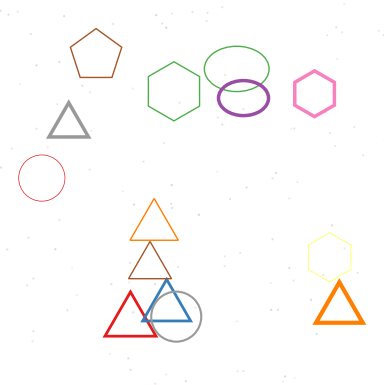[{"shape": "triangle", "thickness": 2, "radius": 0.38, "center": [0.339, 0.165]}, {"shape": "circle", "thickness": 0.5, "radius": 0.3, "center": [0.109, 0.538]}, {"shape": "triangle", "thickness": 2, "radius": 0.36, "center": [0.433, 0.202]}, {"shape": "hexagon", "thickness": 1, "radius": 0.38, "center": [0.452, 0.763]}, {"shape": "oval", "thickness": 1, "radius": 0.42, "center": [0.615, 0.821]}, {"shape": "oval", "thickness": 2.5, "radius": 0.32, "center": [0.632, 0.745]}, {"shape": "triangle", "thickness": 3, "radius": 0.35, "center": [0.881, 0.197]}, {"shape": "triangle", "thickness": 1, "radius": 0.36, "center": [0.4, 0.412]}, {"shape": "hexagon", "thickness": 0.5, "radius": 0.32, "center": [0.856, 0.332]}, {"shape": "pentagon", "thickness": 1, "radius": 0.35, "center": [0.25, 0.856]}, {"shape": "triangle", "thickness": 1, "radius": 0.32, "center": [0.39, 0.308]}, {"shape": "hexagon", "thickness": 2.5, "radius": 0.3, "center": [0.817, 0.756]}, {"shape": "circle", "thickness": 1.5, "radius": 0.32, "center": [0.458, 0.178]}, {"shape": "triangle", "thickness": 2.5, "radius": 0.3, "center": [0.179, 0.674]}]